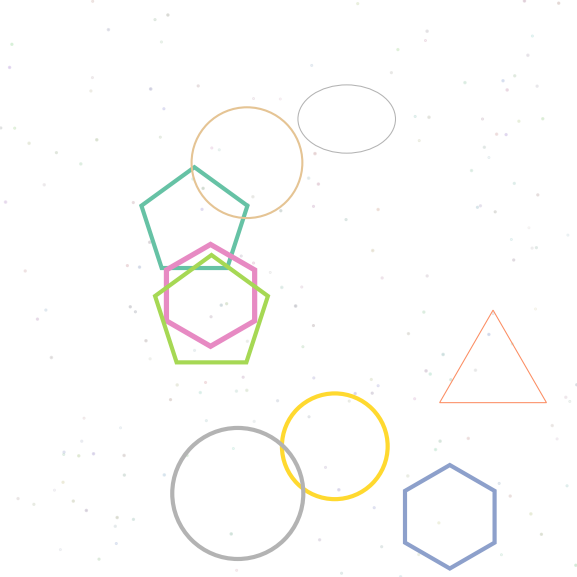[{"shape": "pentagon", "thickness": 2, "radius": 0.48, "center": [0.337, 0.613]}, {"shape": "triangle", "thickness": 0.5, "radius": 0.53, "center": [0.854, 0.355]}, {"shape": "hexagon", "thickness": 2, "radius": 0.45, "center": [0.779, 0.104]}, {"shape": "hexagon", "thickness": 2.5, "radius": 0.44, "center": [0.365, 0.488]}, {"shape": "pentagon", "thickness": 2, "radius": 0.51, "center": [0.366, 0.455]}, {"shape": "circle", "thickness": 2, "radius": 0.46, "center": [0.58, 0.226]}, {"shape": "circle", "thickness": 1, "radius": 0.48, "center": [0.428, 0.717]}, {"shape": "oval", "thickness": 0.5, "radius": 0.42, "center": [0.6, 0.793]}, {"shape": "circle", "thickness": 2, "radius": 0.57, "center": [0.412, 0.145]}]